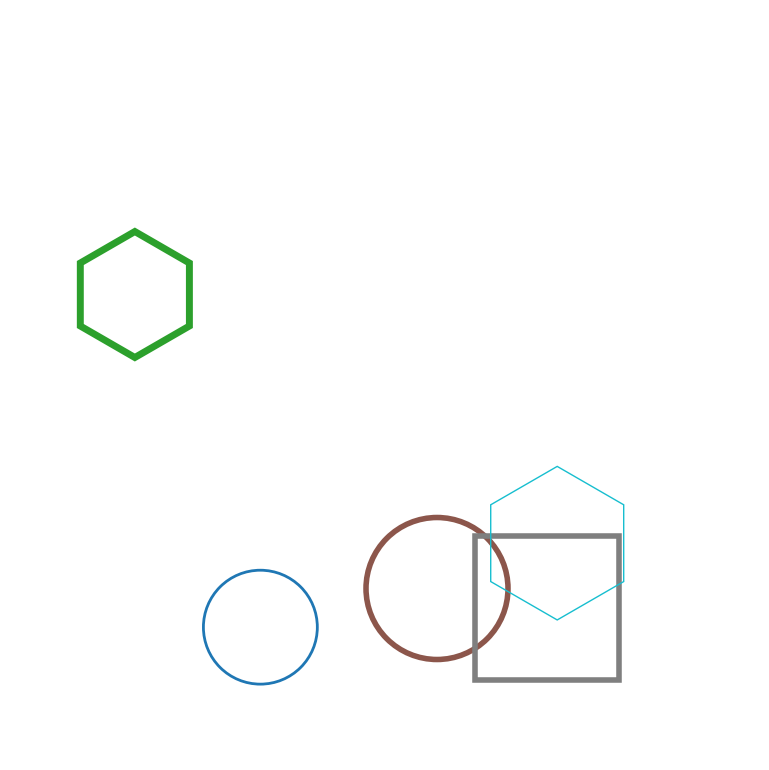[{"shape": "circle", "thickness": 1, "radius": 0.37, "center": [0.338, 0.185]}, {"shape": "hexagon", "thickness": 2.5, "radius": 0.41, "center": [0.175, 0.618]}, {"shape": "circle", "thickness": 2, "radius": 0.46, "center": [0.568, 0.236]}, {"shape": "square", "thickness": 2, "radius": 0.47, "center": [0.71, 0.211]}, {"shape": "hexagon", "thickness": 0.5, "radius": 0.5, "center": [0.724, 0.295]}]